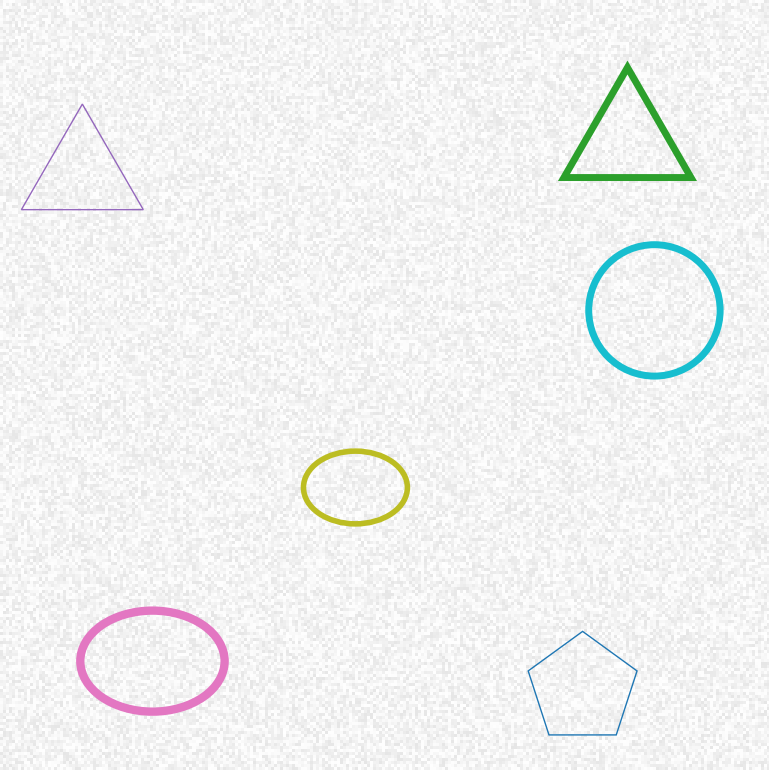[{"shape": "pentagon", "thickness": 0.5, "radius": 0.37, "center": [0.757, 0.106]}, {"shape": "triangle", "thickness": 2.5, "radius": 0.48, "center": [0.815, 0.817]}, {"shape": "triangle", "thickness": 0.5, "radius": 0.46, "center": [0.107, 0.773]}, {"shape": "oval", "thickness": 3, "radius": 0.47, "center": [0.198, 0.141]}, {"shape": "oval", "thickness": 2, "radius": 0.34, "center": [0.462, 0.367]}, {"shape": "circle", "thickness": 2.5, "radius": 0.43, "center": [0.85, 0.597]}]